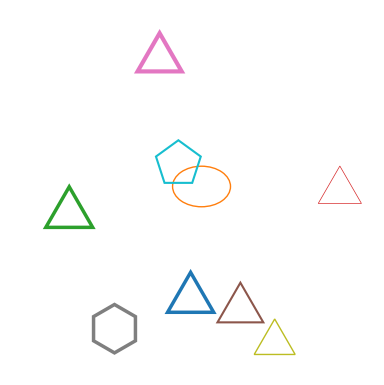[{"shape": "triangle", "thickness": 2.5, "radius": 0.35, "center": [0.495, 0.223]}, {"shape": "oval", "thickness": 1, "radius": 0.38, "center": [0.523, 0.516]}, {"shape": "triangle", "thickness": 2.5, "radius": 0.35, "center": [0.18, 0.445]}, {"shape": "triangle", "thickness": 0.5, "radius": 0.32, "center": [0.883, 0.504]}, {"shape": "triangle", "thickness": 1.5, "radius": 0.34, "center": [0.624, 0.197]}, {"shape": "triangle", "thickness": 3, "radius": 0.33, "center": [0.415, 0.848]}, {"shape": "hexagon", "thickness": 2.5, "radius": 0.31, "center": [0.297, 0.146]}, {"shape": "triangle", "thickness": 1, "radius": 0.31, "center": [0.713, 0.11]}, {"shape": "pentagon", "thickness": 1.5, "radius": 0.31, "center": [0.463, 0.574]}]